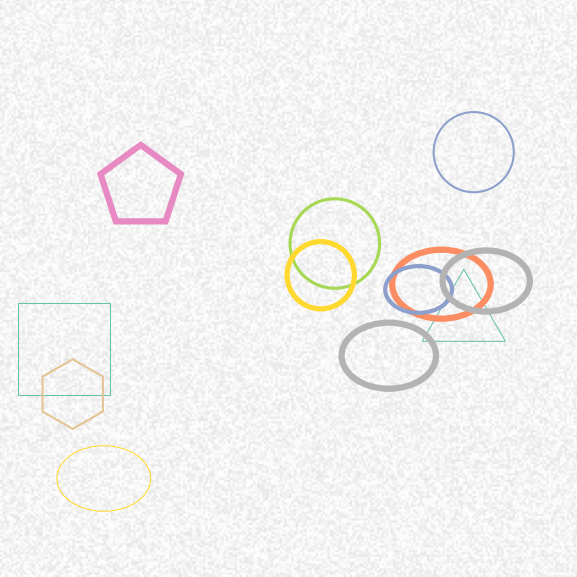[{"shape": "triangle", "thickness": 0.5, "radius": 0.42, "center": [0.803, 0.45]}, {"shape": "square", "thickness": 0.5, "radius": 0.4, "center": [0.111, 0.395]}, {"shape": "oval", "thickness": 3, "radius": 0.43, "center": [0.764, 0.507]}, {"shape": "circle", "thickness": 1, "radius": 0.35, "center": [0.82, 0.736]}, {"shape": "oval", "thickness": 2, "radius": 0.29, "center": [0.725, 0.498]}, {"shape": "pentagon", "thickness": 3, "radius": 0.37, "center": [0.244, 0.675]}, {"shape": "circle", "thickness": 1.5, "radius": 0.39, "center": [0.58, 0.577]}, {"shape": "circle", "thickness": 2.5, "radius": 0.29, "center": [0.555, 0.523]}, {"shape": "oval", "thickness": 0.5, "radius": 0.41, "center": [0.18, 0.171]}, {"shape": "hexagon", "thickness": 1, "radius": 0.3, "center": [0.126, 0.317]}, {"shape": "oval", "thickness": 3, "radius": 0.41, "center": [0.673, 0.383]}, {"shape": "oval", "thickness": 3, "radius": 0.38, "center": [0.842, 0.513]}]